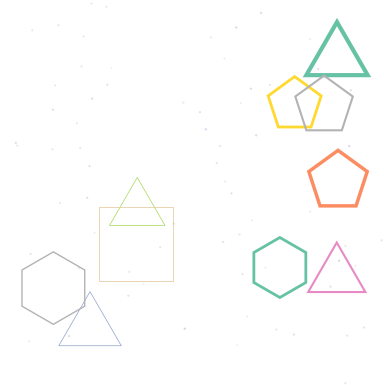[{"shape": "hexagon", "thickness": 2, "radius": 0.39, "center": [0.727, 0.305]}, {"shape": "triangle", "thickness": 3, "radius": 0.46, "center": [0.875, 0.851]}, {"shape": "pentagon", "thickness": 2.5, "radius": 0.4, "center": [0.878, 0.53]}, {"shape": "triangle", "thickness": 0.5, "radius": 0.47, "center": [0.234, 0.149]}, {"shape": "triangle", "thickness": 1.5, "radius": 0.43, "center": [0.875, 0.284]}, {"shape": "triangle", "thickness": 0.5, "radius": 0.42, "center": [0.356, 0.456]}, {"shape": "pentagon", "thickness": 2, "radius": 0.36, "center": [0.765, 0.729]}, {"shape": "square", "thickness": 0.5, "radius": 0.48, "center": [0.353, 0.367]}, {"shape": "pentagon", "thickness": 1.5, "radius": 0.39, "center": [0.842, 0.725]}, {"shape": "hexagon", "thickness": 1, "radius": 0.47, "center": [0.139, 0.252]}]